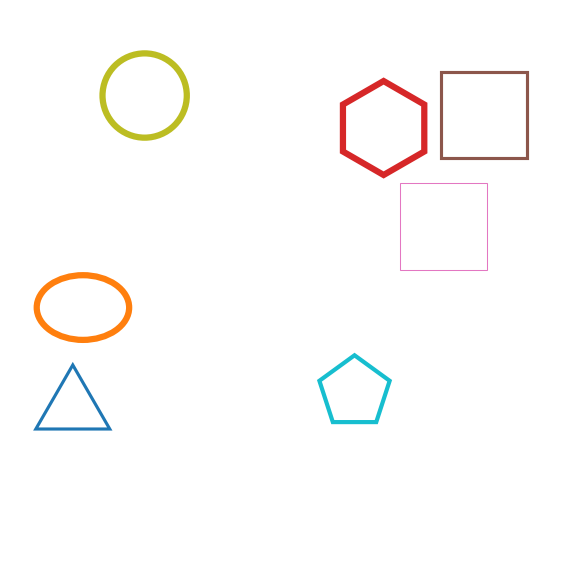[{"shape": "triangle", "thickness": 1.5, "radius": 0.37, "center": [0.126, 0.293]}, {"shape": "oval", "thickness": 3, "radius": 0.4, "center": [0.144, 0.467]}, {"shape": "hexagon", "thickness": 3, "radius": 0.41, "center": [0.664, 0.777]}, {"shape": "square", "thickness": 1.5, "radius": 0.37, "center": [0.839, 0.8]}, {"shape": "square", "thickness": 0.5, "radius": 0.38, "center": [0.767, 0.607]}, {"shape": "circle", "thickness": 3, "radius": 0.36, "center": [0.25, 0.834]}, {"shape": "pentagon", "thickness": 2, "radius": 0.32, "center": [0.614, 0.32]}]